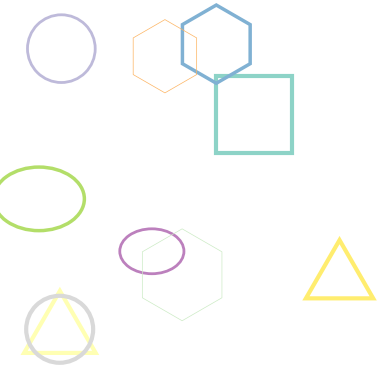[{"shape": "square", "thickness": 3, "radius": 0.5, "center": [0.659, 0.702]}, {"shape": "triangle", "thickness": 3, "radius": 0.54, "center": [0.156, 0.137]}, {"shape": "circle", "thickness": 2, "radius": 0.44, "center": [0.159, 0.874]}, {"shape": "hexagon", "thickness": 2.5, "radius": 0.51, "center": [0.562, 0.885]}, {"shape": "hexagon", "thickness": 0.5, "radius": 0.48, "center": [0.428, 0.854]}, {"shape": "oval", "thickness": 2.5, "radius": 0.59, "center": [0.101, 0.483]}, {"shape": "circle", "thickness": 3, "radius": 0.43, "center": [0.155, 0.145]}, {"shape": "oval", "thickness": 2, "radius": 0.42, "center": [0.394, 0.347]}, {"shape": "hexagon", "thickness": 0.5, "radius": 0.6, "center": [0.473, 0.286]}, {"shape": "triangle", "thickness": 3, "radius": 0.5, "center": [0.882, 0.276]}]